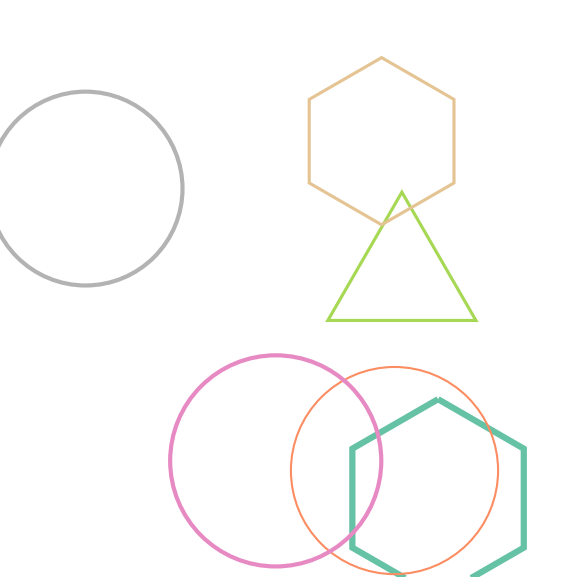[{"shape": "hexagon", "thickness": 3, "radius": 0.86, "center": [0.759, 0.137]}, {"shape": "circle", "thickness": 1, "radius": 0.9, "center": [0.683, 0.184]}, {"shape": "circle", "thickness": 2, "radius": 0.91, "center": [0.477, 0.201]}, {"shape": "triangle", "thickness": 1.5, "radius": 0.74, "center": [0.696, 0.518]}, {"shape": "hexagon", "thickness": 1.5, "radius": 0.72, "center": [0.661, 0.755]}, {"shape": "circle", "thickness": 2, "radius": 0.84, "center": [0.148, 0.673]}]